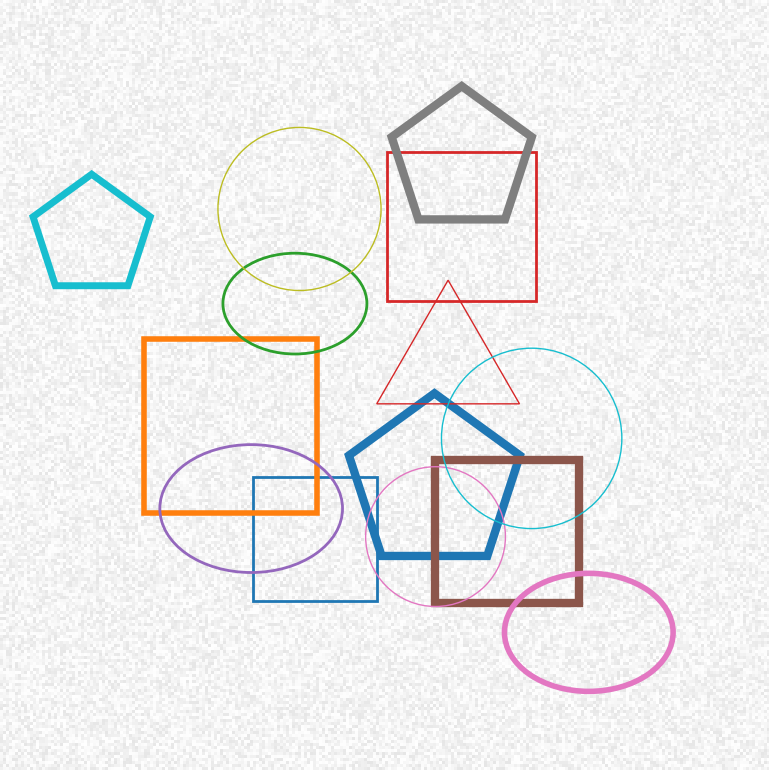[{"shape": "pentagon", "thickness": 3, "radius": 0.58, "center": [0.564, 0.372]}, {"shape": "square", "thickness": 1, "radius": 0.4, "center": [0.409, 0.3]}, {"shape": "square", "thickness": 2, "radius": 0.56, "center": [0.299, 0.447]}, {"shape": "oval", "thickness": 1, "radius": 0.47, "center": [0.383, 0.606]}, {"shape": "square", "thickness": 1, "radius": 0.48, "center": [0.599, 0.706]}, {"shape": "triangle", "thickness": 0.5, "radius": 0.54, "center": [0.582, 0.529]}, {"shape": "oval", "thickness": 1, "radius": 0.59, "center": [0.326, 0.34]}, {"shape": "square", "thickness": 3, "radius": 0.47, "center": [0.658, 0.31]}, {"shape": "oval", "thickness": 2, "radius": 0.55, "center": [0.765, 0.179]}, {"shape": "circle", "thickness": 0.5, "radius": 0.45, "center": [0.566, 0.303]}, {"shape": "pentagon", "thickness": 3, "radius": 0.48, "center": [0.6, 0.792]}, {"shape": "circle", "thickness": 0.5, "radius": 0.53, "center": [0.389, 0.729]}, {"shape": "pentagon", "thickness": 2.5, "radius": 0.4, "center": [0.119, 0.694]}, {"shape": "circle", "thickness": 0.5, "radius": 0.59, "center": [0.69, 0.431]}]